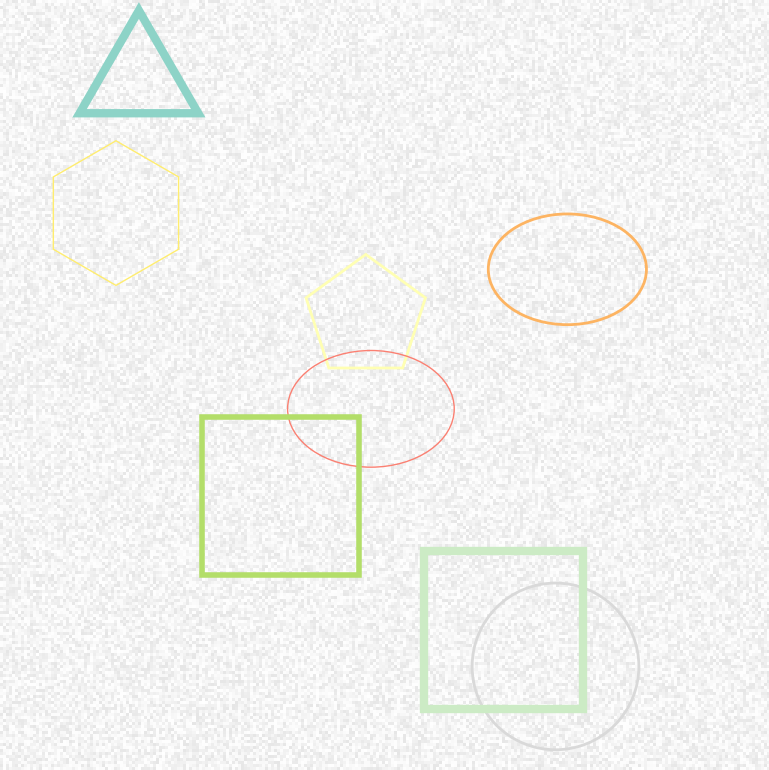[{"shape": "triangle", "thickness": 3, "radius": 0.44, "center": [0.18, 0.897]}, {"shape": "pentagon", "thickness": 1, "radius": 0.41, "center": [0.475, 0.588]}, {"shape": "oval", "thickness": 0.5, "radius": 0.54, "center": [0.482, 0.469]}, {"shape": "oval", "thickness": 1, "radius": 0.51, "center": [0.737, 0.65]}, {"shape": "square", "thickness": 2, "radius": 0.51, "center": [0.364, 0.356]}, {"shape": "circle", "thickness": 1, "radius": 0.54, "center": [0.721, 0.135]}, {"shape": "square", "thickness": 3, "radius": 0.51, "center": [0.654, 0.182]}, {"shape": "hexagon", "thickness": 0.5, "radius": 0.47, "center": [0.151, 0.723]}]